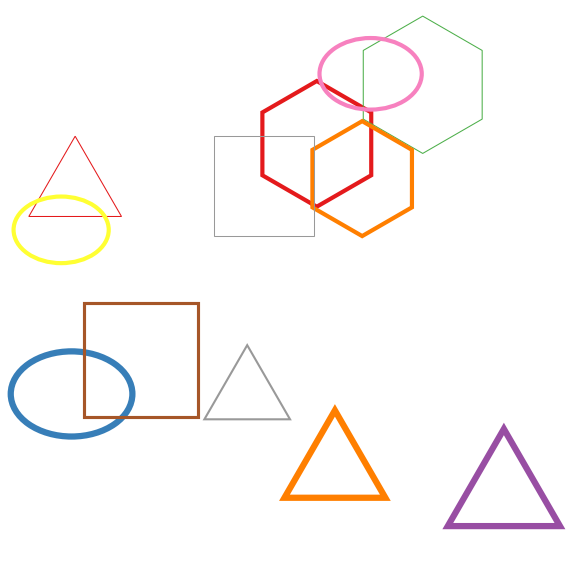[{"shape": "triangle", "thickness": 0.5, "radius": 0.46, "center": [0.13, 0.671]}, {"shape": "hexagon", "thickness": 2, "radius": 0.54, "center": [0.549, 0.75]}, {"shape": "oval", "thickness": 3, "radius": 0.53, "center": [0.124, 0.317]}, {"shape": "hexagon", "thickness": 0.5, "radius": 0.59, "center": [0.732, 0.852]}, {"shape": "triangle", "thickness": 3, "radius": 0.56, "center": [0.873, 0.144]}, {"shape": "hexagon", "thickness": 2, "radius": 0.5, "center": [0.627, 0.69]}, {"shape": "triangle", "thickness": 3, "radius": 0.5, "center": [0.58, 0.188]}, {"shape": "oval", "thickness": 2, "radius": 0.41, "center": [0.106, 0.601]}, {"shape": "square", "thickness": 1.5, "radius": 0.49, "center": [0.244, 0.375]}, {"shape": "oval", "thickness": 2, "radius": 0.44, "center": [0.642, 0.871]}, {"shape": "square", "thickness": 0.5, "radius": 0.43, "center": [0.458, 0.678]}, {"shape": "triangle", "thickness": 1, "radius": 0.43, "center": [0.428, 0.316]}]